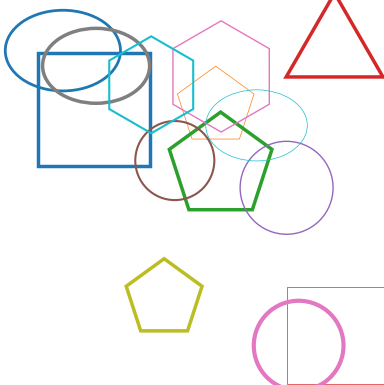[{"shape": "oval", "thickness": 2, "radius": 0.75, "center": [0.163, 0.869]}, {"shape": "square", "thickness": 2.5, "radius": 0.73, "center": [0.244, 0.716]}, {"shape": "pentagon", "thickness": 0.5, "radius": 0.52, "center": [0.56, 0.724]}, {"shape": "pentagon", "thickness": 2.5, "radius": 0.7, "center": [0.573, 0.569]}, {"shape": "triangle", "thickness": 2.5, "radius": 0.73, "center": [0.869, 0.873]}, {"shape": "square", "thickness": 0.5, "radius": 0.63, "center": [0.872, 0.128]}, {"shape": "circle", "thickness": 1, "radius": 0.6, "center": [0.744, 0.512]}, {"shape": "circle", "thickness": 1.5, "radius": 0.51, "center": [0.454, 0.583]}, {"shape": "hexagon", "thickness": 1, "radius": 0.72, "center": [0.574, 0.801]}, {"shape": "circle", "thickness": 3, "radius": 0.58, "center": [0.776, 0.102]}, {"shape": "oval", "thickness": 2.5, "radius": 0.7, "center": [0.25, 0.829]}, {"shape": "pentagon", "thickness": 2.5, "radius": 0.52, "center": [0.426, 0.224]}, {"shape": "hexagon", "thickness": 1.5, "radius": 0.63, "center": [0.393, 0.78]}, {"shape": "oval", "thickness": 0.5, "radius": 0.66, "center": [0.666, 0.674]}]